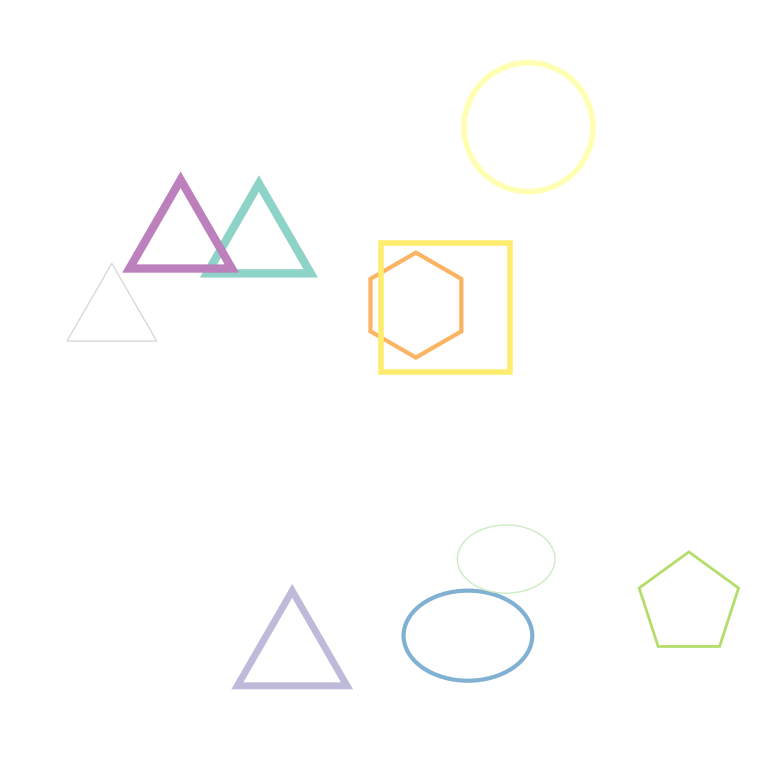[{"shape": "triangle", "thickness": 3, "radius": 0.39, "center": [0.336, 0.684]}, {"shape": "circle", "thickness": 2, "radius": 0.42, "center": [0.686, 0.835]}, {"shape": "triangle", "thickness": 2.5, "radius": 0.41, "center": [0.379, 0.15]}, {"shape": "oval", "thickness": 1.5, "radius": 0.42, "center": [0.608, 0.174]}, {"shape": "hexagon", "thickness": 1.5, "radius": 0.34, "center": [0.54, 0.604]}, {"shape": "pentagon", "thickness": 1, "radius": 0.34, "center": [0.895, 0.215]}, {"shape": "triangle", "thickness": 0.5, "radius": 0.34, "center": [0.145, 0.591]}, {"shape": "triangle", "thickness": 3, "radius": 0.38, "center": [0.235, 0.69]}, {"shape": "oval", "thickness": 0.5, "radius": 0.32, "center": [0.657, 0.274]}, {"shape": "square", "thickness": 2, "radius": 0.42, "center": [0.578, 0.6]}]